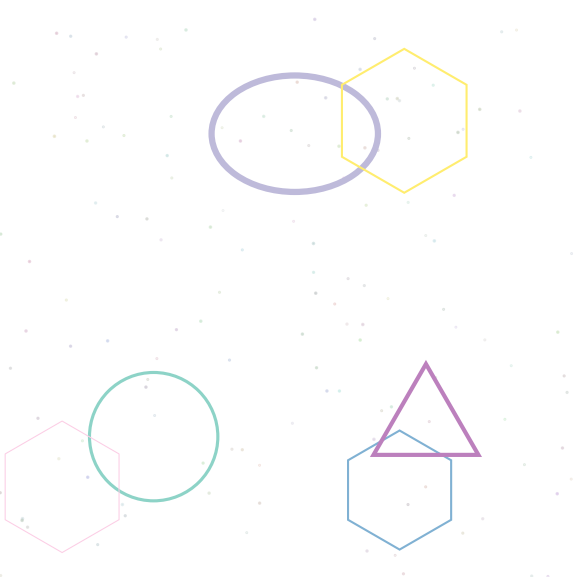[{"shape": "circle", "thickness": 1.5, "radius": 0.56, "center": [0.266, 0.243]}, {"shape": "oval", "thickness": 3, "radius": 0.72, "center": [0.51, 0.768]}, {"shape": "hexagon", "thickness": 1, "radius": 0.52, "center": [0.692, 0.151]}, {"shape": "hexagon", "thickness": 0.5, "radius": 0.57, "center": [0.108, 0.156]}, {"shape": "triangle", "thickness": 2, "radius": 0.52, "center": [0.738, 0.264]}, {"shape": "hexagon", "thickness": 1, "radius": 0.62, "center": [0.7, 0.79]}]